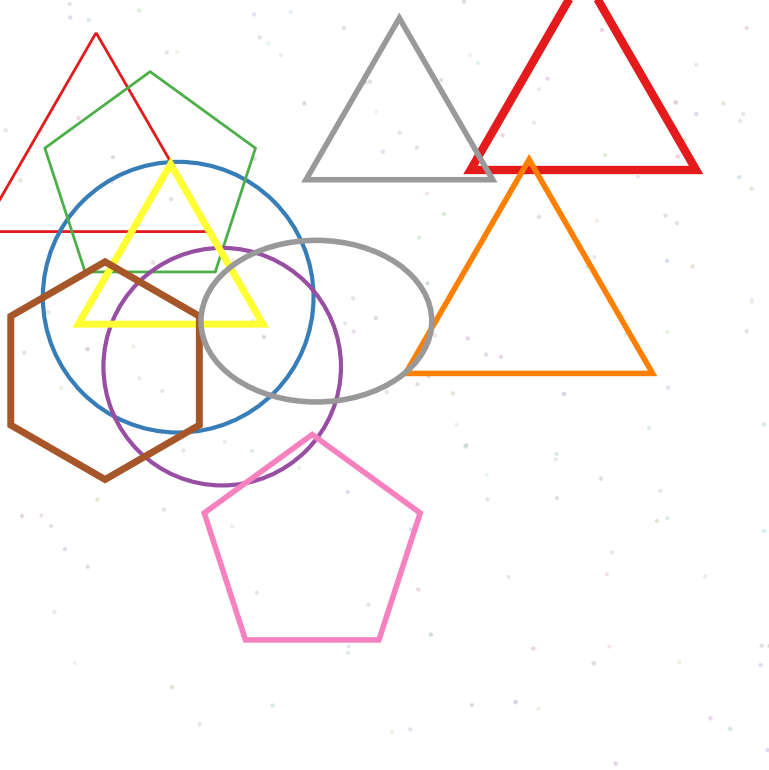[{"shape": "triangle", "thickness": 1, "radius": 0.86, "center": [0.125, 0.785]}, {"shape": "triangle", "thickness": 3, "radius": 0.85, "center": [0.758, 0.864]}, {"shape": "circle", "thickness": 1.5, "radius": 0.88, "center": [0.231, 0.614]}, {"shape": "pentagon", "thickness": 1, "radius": 0.72, "center": [0.195, 0.763]}, {"shape": "circle", "thickness": 1.5, "radius": 0.77, "center": [0.289, 0.524]}, {"shape": "triangle", "thickness": 2, "radius": 0.93, "center": [0.687, 0.608]}, {"shape": "triangle", "thickness": 2.5, "radius": 0.69, "center": [0.222, 0.648]}, {"shape": "hexagon", "thickness": 2.5, "radius": 0.71, "center": [0.136, 0.519]}, {"shape": "pentagon", "thickness": 2, "radius": 0.74, "center": [0.405, 0.288]}, {"shape": "triangle", "thickness": 2, "radius": 0.7, "center": [0.519, 0.837]}, {"shape": "oval", "thickness": 2, "radius": 0.75, "center": [0.411, 0.583]}]